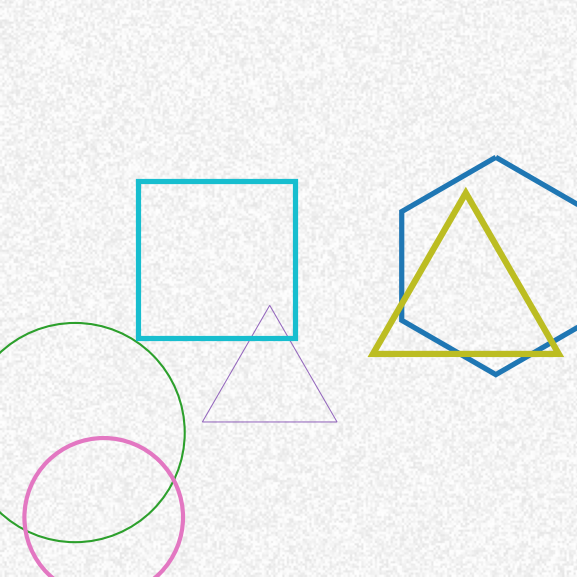[{"shape": "hexagon", "thickness": 2.5, "radius": 0.94, "center": [0.859, 0.539]}, {"shape": "circle", "thickness": 1, "radius": 0.95, "center": [0.13, 0.25]}, {"shape": "triangle", "thickness": 0.5, "radius": 0.67, "center": [0.467, 0.336]}, {"shape": "circle", "thickness": 2, "radius": 0.69, "center": [0.18, 0.103]}, {"shape": "triangle", "thickness": 3, "radius": 0.93, "center": [0.807, 0.479]}, {"shape": "square", "thickness": 2.5, "radius": 0.68, "center": [0.375, 0.549]}]